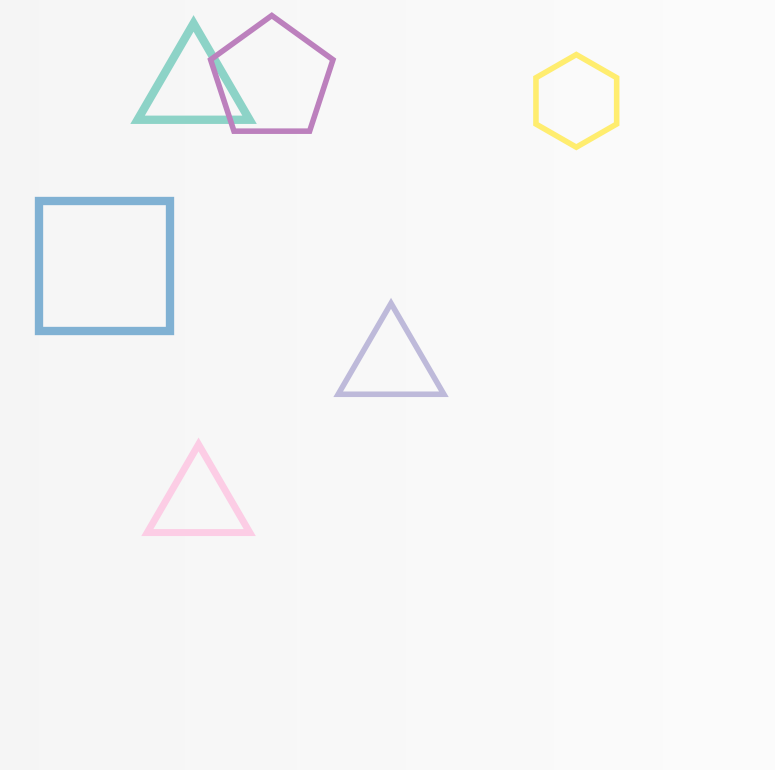[{"shape": "triangle", "thickness": 3, "radius": 0.42, "center": [0.25, 0.886]}, {"shape": "triangle", "thickness": 2, "radius": 0.39, "center": [0.505, 0.527]}, {"shape": "square", "thickness": 3, "radius": 0.42, "center": [0.134, 0.655]}, {"shape": "triangle", "thickness": 2.5, "radius": 0.38, "center": [0.256, 0.347]}, {"shape": "pentagon", "thickness": 2, "radius": 0.42, "center": [0.351, 0.897]}, {"shape": "hexagon", "thickness": 2, "radius": 0.3, "center": [0.744, 0.869]}]